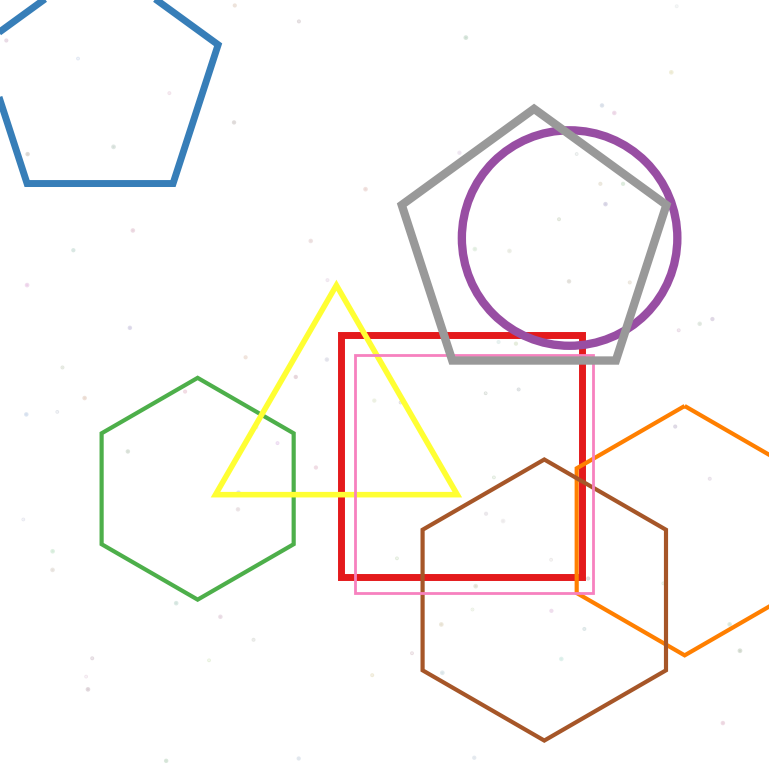[{"shape": "square", "thickness": 2.5, "radius": 0.78, "center": [0.6, 0.408]}, {"shape": "pentagon", "thickness": 2.5, "radius": 0.81, "center": [0.13, 0.892]}, {"shape": "hexagon", "thickness": 1.5, "radius": 0.72, "center": [0.257, 0.365]}, {"shape": "circle", "thickness": 3, "radius": 0.7, "center": [0.74, 0.691]}, {"shape": "hexagon", "thickness": 1.5, "radius": 0.81, "center": [0.889, 0.311]}, {"shape": "triangle", "thickness": 2, "radius": 0.91, "center": [0.437, 0.448]}, {"shape": "hexagon", "thickness": 1.5, "radius": 0.91, "center": [0.707, 0.221]}, {"shape": "square", "thickness": 1, "radius": 0.77, "center": [0.616, 0.384]}, {"shape": "pentagon", "thickness": 3, "radius": 0.9, "center": [0.694, 0.678]}]